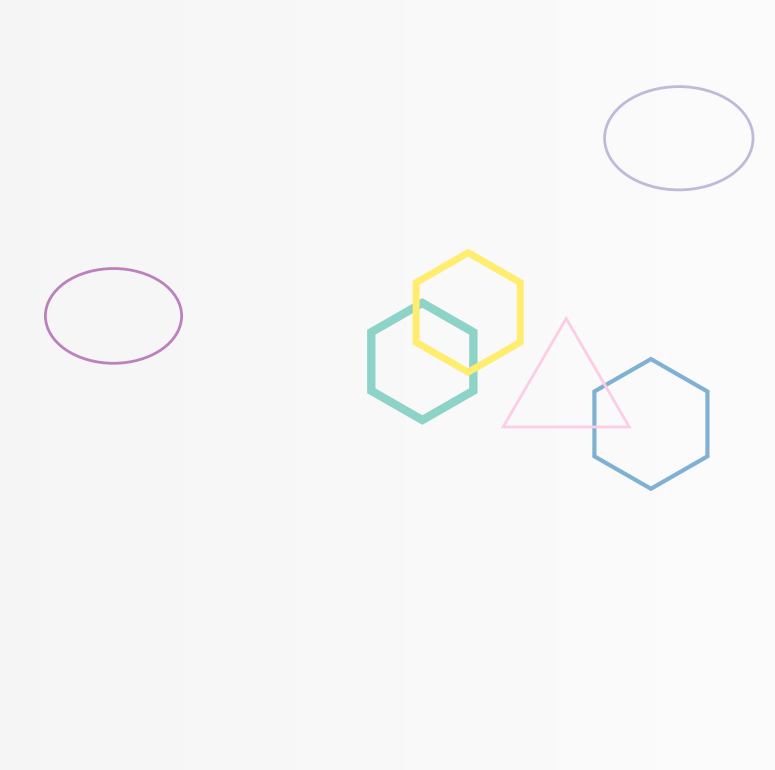[{"shape": "hexagon", "thickness": 3, "radius": 0.38, "center": [0.545, 0.531]}, {"shape": "oval", "thickness": 1, "radius": 0.48, "center": [0.876, 0.82]}, {"shape": "hexagon", "thickness": 1.5, "radius": 0.42, "center": [0.84, 0.449]}, {"shape": "triangle", "thickness": 1, "radius": 0.47, "center": [0.731, 0.492]}, {"shape": "oval", "thickness": 1, "radius": 0.44, "center": [0.146, 0.59]}, {"shape": "hexagon", "thickness": 2.5, "radius": 0.39, "center": [0.604, 0.594]}]